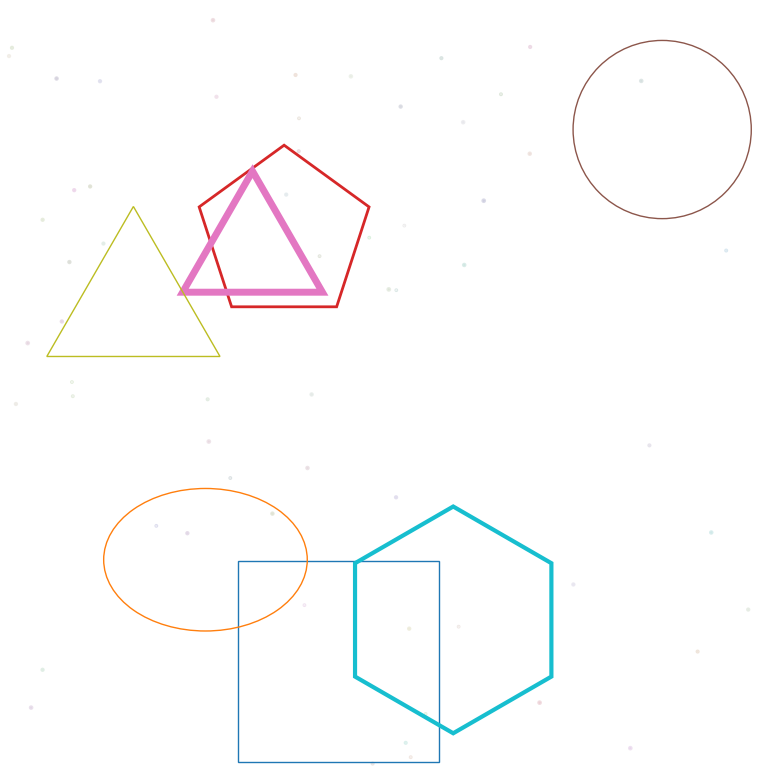[{"shape": "square", "thickness": 0.5, "radius": 0.65, "center": [0.44, 0.141]}, {"shape": "oval", "thickness": 0.5, "radius": 0.66, "center": [0.267, 0.273]}, {"shape": "pentagon", "thickness": 1, "radius": 0.58, "center": [0.369, 0.695]}, {"shape": "circle", "thickness": 0.5, "radius": 0.58, "center": [0.86, 0.832]}, {"shape": "triangle", "thickness": 2.5, "radius": 0.52, "center": [0.328, 0.673]}, {"shape": "triangle", "thickness": 0.5, "radius": 0.65, "center": [0.173, 0.602]}, {"shape": "hexagon", "thickness": 1.5, "radius": 0.74, "center": [0.589, 0.195]}]